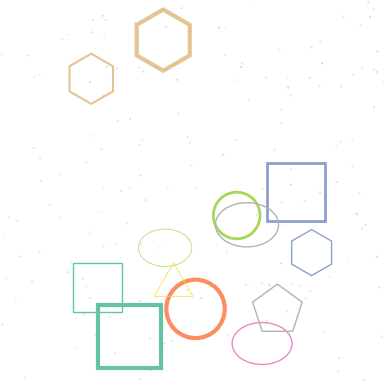[{"shape": "square", "thickness": 3, "radius": 0.41, "center": [0.336, 0.126]}, {"shape": "square", "thickness": 1, "radius": 0.32, "center": [0.254, 0.253]}, {"shape": "circle", "thickness": 3, "radius": 0.38, "center": [0.508, 0.198]}, {"shape": "hexagon", "thickness": 1, "radius": 0.3, "center": [0.809, 0.344]}, {"shape": "square", "thickness": 2, "radius": 0.38, "center": [0.769, 0.501]}, {"shape": "oval", "thickness": 1, "radius": 0.39, "center": [0.681, 0.108]}, {"shape": "circle", "thickness": 2, "radius": 0.3, "center": [0.615, 0.44]}, {"shape": "oval", "thickness": 0.5, "radius": 0.35, "center": [0.429, 0.356]}, {"shape": "triangle", "thickness": 0.5, "radius": 0.29, "center": [0.451, 0.259]}, {"shape": "hexagon", "thickness": 3, "radius": 0.4, "center": [0.424, 0.896]}, {"shape": "hexagon", "thickness": 1.5, "radius": 0.33, "center": [0.237, 0.795]}, {"shape": "oval", "thickness": 1, "radius": 0.41, "center": [0.641, 0.416]}, {"shape": "pentagon", "thickness": 1, "radius": 0.34, "center": [0.721, 0.194]}]